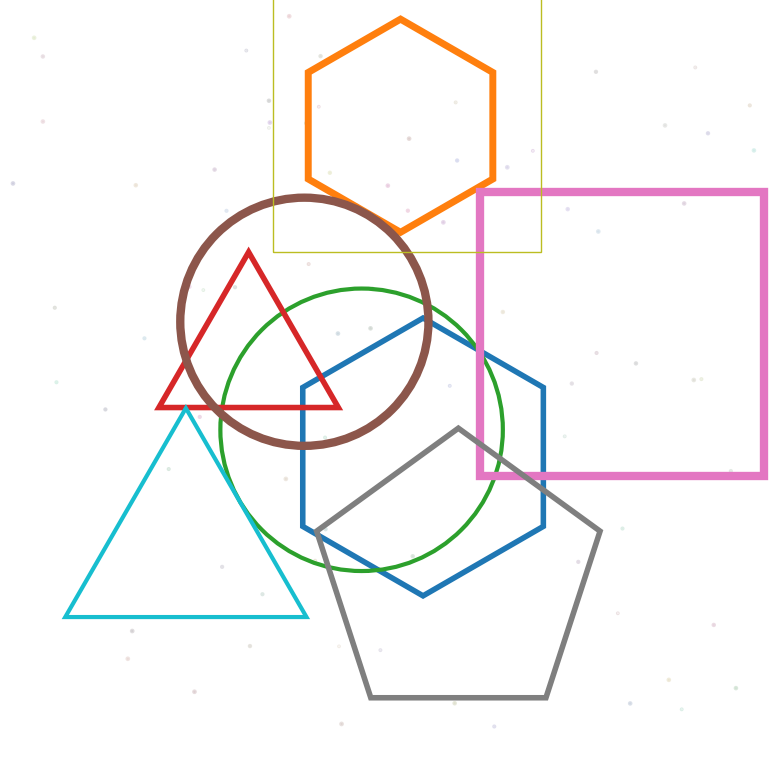[{"shape": "hexagon", "thickness": 2, "radius": 0.9, "center": [0.549, 0.407]}, {"shape": "hexagon", "thickness": 2.5, "radius": 0.69, "center": [0.52, 0.837]}, {"shape": "circle", "thickness": 1.5, "radius": 0.92, "center": [0.47, 0.442]}, {"shape": "triangle", "thickness": 2, "radius": 0.67, "center": [0.323, 0.538]}, {"shape": "circle", "thickness": 3, "radius": 0.81, "center": [0.395, 0.582]}, {"shape": "square", "thickness": 3, "radius": 0.92, "center": [0.807, 0.567]}, {"shape": "pentagon", "thickness": 2, "radius": 0.97, "center": [0.595, 0.25]}, {"shape": "square", "thickness": 0.5, "radius": 0.87, "center": [0.528, 0.846]}, {"shape": "triangle", "thickness": 1.5, "radius": 0.9, "center": [0.241, 0.289]}]